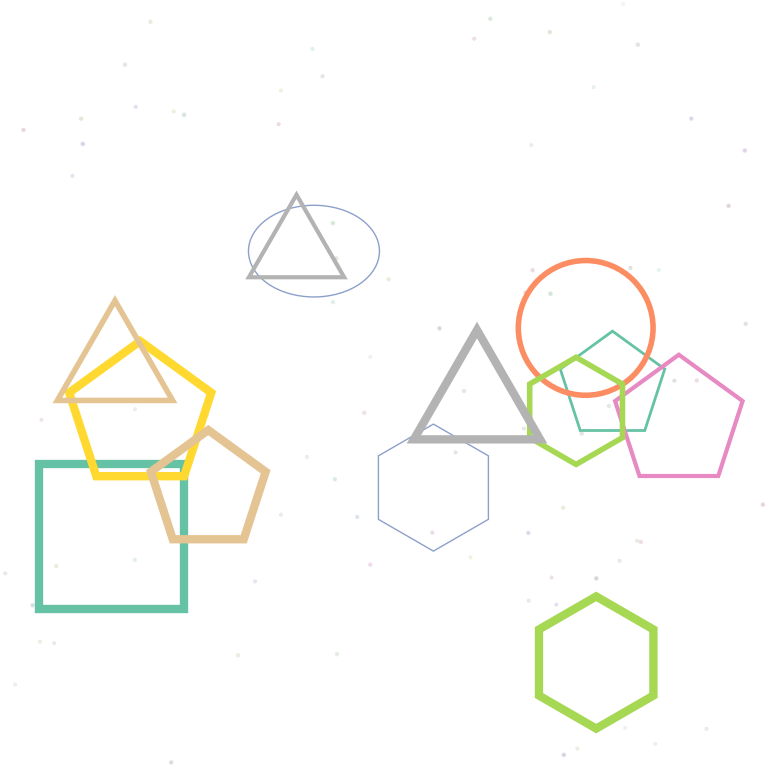[{"shape": "square", "thickness": 3, "radius": 0.47, "center": [0.145, 0.303]}, {"shape": "pentagon", "thickness": 1, "radius": 0.36, "center": [0.795, 0.499]}, {"shape": "circle", "thickness": 2, "radius": 0.44, "center": [0.761, 0.574]}, {"shape": "oval", "thickness": 0.5, "radius": 0.43, "center": [0.408, 0.674]}, {"shape": "hexagon", "thickness": 0.5, "radius": 0.41, "center": [0.563, 0.367]}, {"shape": "pentagon", "thickness": 1.5, "radius": 0.44, "center": [0.882, 0.452]}, {"shape": "hexagon", "thickness": 2, "radius": 0.35, "center": [0.748, 0.466]}, {"shape": "hexagon", "thickness": 3, "radius": 0.43, "center": [0.774, 0.14]}, {"shape": "pentagon", "thickness": 3, "radius": 0.49, "center": [0.182, 0.46]}, {"shape": "pentagon", "thickness": 3, "radius": 0.39, "center": [0.27, 0.363]}, {"shape": "triangle", "thickness": 2, "radius": 0.43, "center": [0.149, 0.523]}, {"shape": "triangle", "thickness": 1.5, "radius": 0.36, "center": [0.385, 0.676]}, {"shape": "triangle", "thickness": 3, "radius": 0.47, "center": [0.619, 0.477]}]